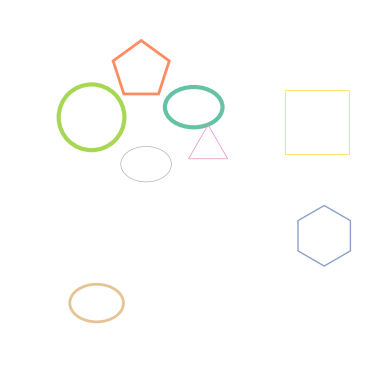[{"shape": "oval", "thickness": 3, "radius": 0.37, "center": [0.503, 0.722]}, {"shape": "pentagon", "thickness": 2, "radius": 0.38, "center": [0.367, 0.818]}, {"shape": "hexagon", "thickness": 1, "radius": 0.39, "center": [0.842, 0.388]}, {"shape": "triangle", "thickness": 0.5, "radius": 0.29, "center": [0.541, 0.617]}, {"shape": "circle", "thickness": 3, "radius": 0.43, "center": [0.238, 0.695]}, {"shape": "square", "thickness": 0.5, "radius": 0.42, "center": [0.823, 0.683]}, {"shape": "oval", "thickness": 2, "radius": 0.35, "center": [0.251, 0.213]}, {"shape": "oval", "thickness": 0.5, "radius": 0.33, "center": [0.379, 0.574]}]